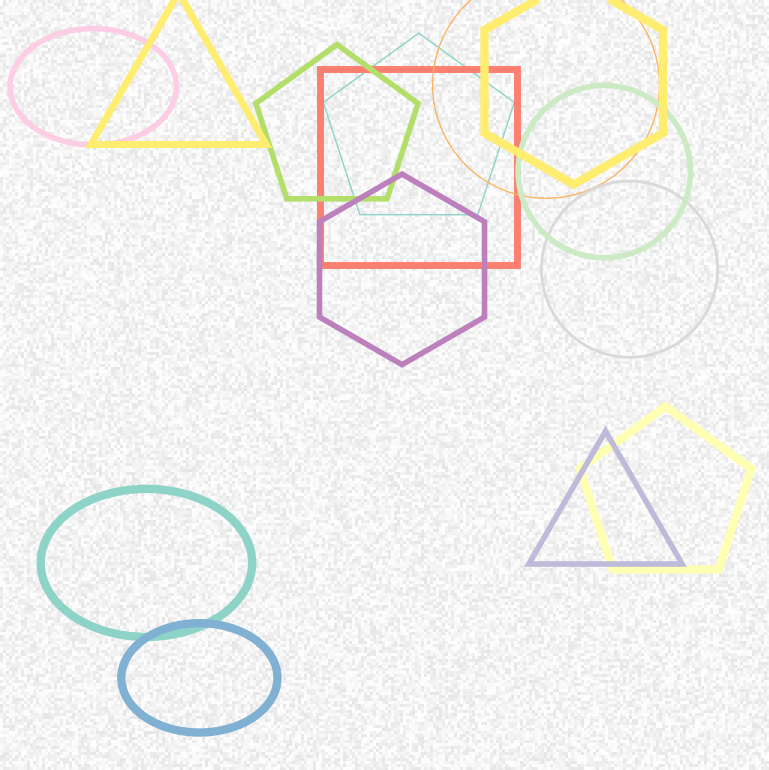[{"shape": "oval", "thickness": 3, "radius": 0.69, "center": [0.19, 0.269]}, {"shape": "pentagon", "thickness": 0.5, "radius": 0.65, "center": [0.544, 0.827]}, {"shape": "pentagon", "thickness": 3, "radius": 0.59, "center": [0.864, 0.355]}, {"shape": "triangle", "thickness": 2, "radius": 0.57, "center": [0.786, 0.325]}, {"shape": "square", "thickness": 2.5, "radius": 0.64, "center": [0.543, 0.783]}, {"shape": "oval", "thickness": 3, "radius": 0.51, "center": [0.259, 0.12]}, {"shape": "circle", "thickness": 0.5, "radius": 0.74, "center": [0.709, 0.89]}, {"shape": "pentagon", "thickness": 2, "radius": 0.55, "center": [0.438, 0.831]}, {"shape": "oval", "thickness": 2, "radius": 0.54, "center": [0.121, 0.887]}, {"shape": "circle", "thickness": 1, "radius": 0.57, "center": [0.818, 0.65]}, {"shape": "hexagon", "thickness": 2, "radius": 0.62, "center": [0.522, 0.65]}, {"shape": "circle", "thickness": 2, "radius": 0.56, "center": [0.785, 0.777]}, {"shape": "hexagon", "thickness": 3, "radius": 0.67, "center": [0.745, 0.894]}, {"shape": "triangle", "thickness": 2.5, "radius": 0.66, "center": [0.232, 0.878]}]